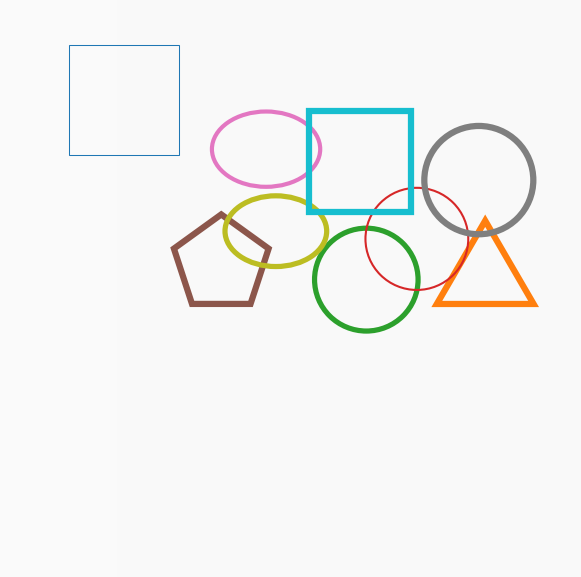[{"shape": "square", "thickness": 0.5, "radius": 0.47, "center": [0.213, 0.826]}, {"shape": "triangle", "thickness": 3, "radius": 0.48, "center": [0.835, 0.521]}, {"shape": "circle", "thickness": 2.5, "radius": 0.45, "center": [0.63, 0.515]}, {"shape": "circle", "thickness": 1, "radius": 0.44, "center": [0.717, 0.585]}, {"shape": "pentagon", "thickness": 3, "radius": 0.43, "center": [0.381, 0.542]}, {"shape": "oval", "thickness": 2, "radius": 0.47, "center": [0.458, 0.741]}, {"shape": "circle", "thickness": 3, "radius": 0.47, "center": [0.824, 0.687]}, {"shape": "oval", "thickness": 2.5, "radius": 0.44, "center": [0.475, 0.599]}, {"shape": "square", "thickness": 3, "radius": 0.44, "center": [0.619, 0.719]}]